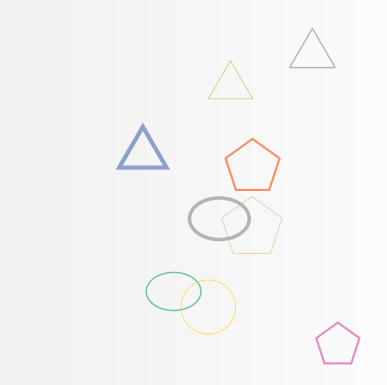[{"shape": "oval", "thickness": 1, "radius": 0.35, "center": [0.448, 0.243]}, {"shape": "pentagon", "thickness": 1.5, "radius": 0.37, "center": [0.652, 0.566]}, {"shape": "triangle", "thickness": 3, "radius": 0.35, "center": [0.369, 0.6]}, {"shape": "pentagon", "thickness": 1.5, "radius": 0.29, "center": [0.872, 0.104]}, {"shape": "triangle", "thickness": 0.5, "radius": 0.33, "center": [0.595, 0.776]}, {"shape": "circle", "thickness": 0.5, "radius": 0.35, "center": [0.538, 0.202]}, {"shape": "pentagon", "thickness": 0.5, "radius": 0.41, "center": [0.65, 0.408]}, {"shape": "oval", "thickness": 2.5, "radius": 0.39, "center": [0.566, 0.432]}, {"shape": "triangle", "thickness": 1, "radius": 0.34, "center": [0.806, 0.858]}]